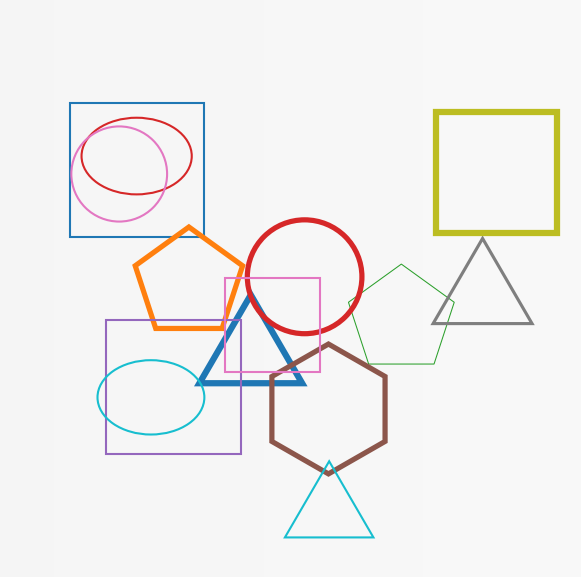[{"shape": "square", "thickness": 1, "radius": 0.58, "center": [0.236, 0.705]}, {"shape": "triangle", "thickness": 3, "radius": 0.51, "center": [0.431, 0.387]}, {"shape": "pentagon", "thickness": 2.5, "radius": 0.49, "center": [0.325, 0.509]}, {"shape": "pentagon", "thickness": 0.5, "radius": 0.48, "center": [0.69, 0.446]}, {"shape": "circle", "thickness": 2.5, "radius": 0.49, "center": [0.524, 0.52]}, {"shape": "oval", "thickness": 1, "radius": 0.47, "center": [0.235, 0.729]}, {"shape": "square", "thickness": 1, "radius": 0.58, "center": [0.298, 0.329]}, {"shape": "hexagon", "thickness": 2.5, "radius": 0.56, "center": [0.565, 0.291]}, {"shape": "circle", "thickness": 1, "radius": 0.41, "center": [0.205, 0.698]}, {"shape": "square", "thickness": 1, "radius": 0.41, "center": [0.469, 0.437]}, {"shape": "triangle", "thickness": 1.5, "radius": 0.49, "center": [0.83, 0.488]}, {"shape": "square", "thickness": 3, "radius": 0.52, "center": [0.854, 0.7]}, {"shape": "oval", "thickness": 1, "radius": 0.46, "center": [0.26, 0.311]}, {"shape": "triangle", "thickness": 1, "radius": 0.44, "center": [0.566, 0.112]}]